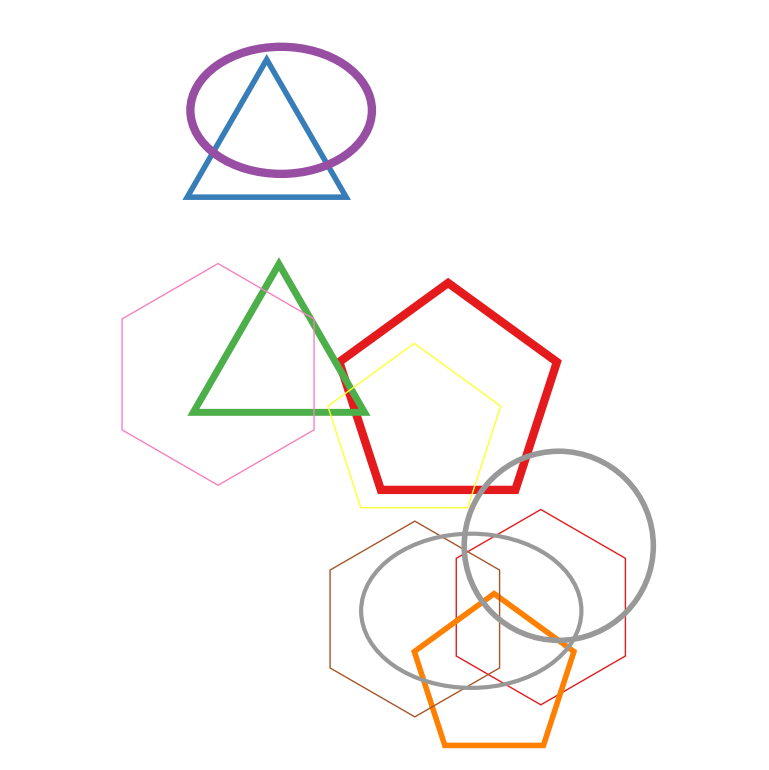[{"shape": "pentagon", "thickness": 3, "radius": 0.74, "center": [0.582, 0.484]}, {"shape": "hexagon", "thickness": 0.5, "radius": 0.63, "center": [0.702, 0.211]}, {"shape": "triangle", "thickness": 2, "radius": 0.6, "center": [0.346, 0.804]}, {"shape": "triangle", "thickness": 2.5, "radius": 0.64, "center": [0.362, 0.529]}, {"shape": "oval", "thickness": 3, "radius": 0.59, "center": [0.365, 0.857]}, {"shape": "pentagon", "thickness": 2, "radius": 0.54, "center": [0.642, 0.12]}, {"shape": "pentagon", "thickness": 0.5, "radius": 0.59, "center": [0.538, 0.436]}, {"shape": "hexagon", "thickness": 0.5, "radius": 0.64, "center": [0.539, 0.196]}, {"shape": "hexagon", "thickness": 0.5, "radius": 0.72, "center": [0.283, 0.514]}, {"shape": "oval", "thickness": 1.5, "radius": 0.72, "center": [0.612, 0.207]}, {"shape": "circle", "thickness": 2, "radius": 0.61, "center": [0.726, 0.291]}]